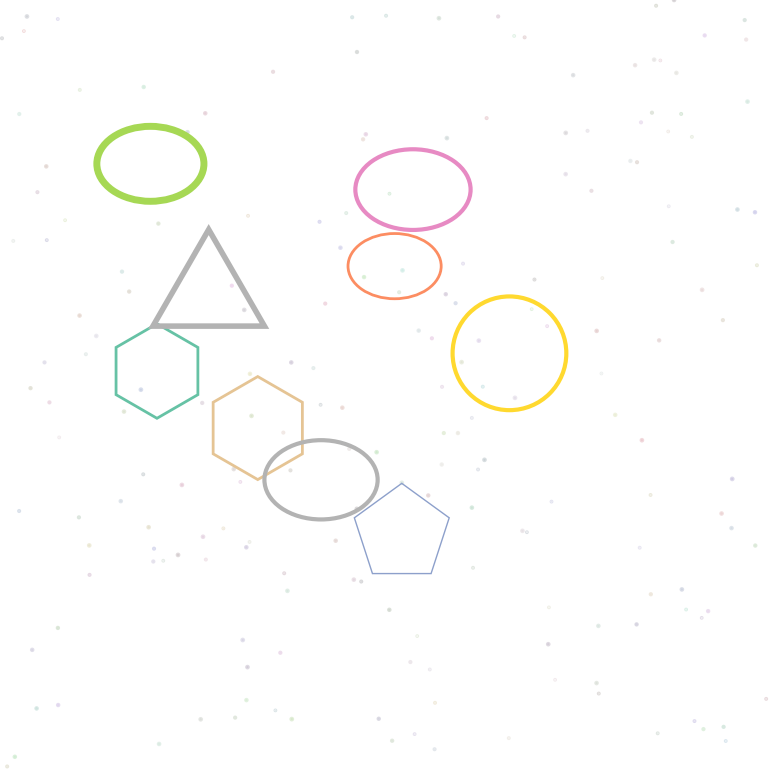[{"shape": "hexagon", "thickness": 1, "radius": 0.31, "center": [0.204, 0.518]}, {"shape": "oval", "thickness": 1, "radius": 0.3, "center": [0.512, 0.654]}, {"shape": "pentagon", "thickness": 0.5, "radius": 0.32, "center": [0.522, 0.307]}, {"shape": "oval", "thickness": 1.5, "radius": 0.37, "center": [0.536, 0.754]}, {"shape": "oval", "thickness": 2.5, "radius": 0.35, "center": [0.195, 0.787]}, {"shape": "circle", "thickness": 1.5, "radius": 0.37, "center": [0.662, 0.541]}, {"shape": "hexagon", "thickness": 1, "radius": 0.33, "center": [0.335, 0.444]}, {"shape": "triangle", "thickness": 2, "radius": 0.42, "center": [0.271, 0.618]}, {"shape": "oval", "thickness": 1.5, "radius": 0.37, "center": [0.417, 0.377]}]